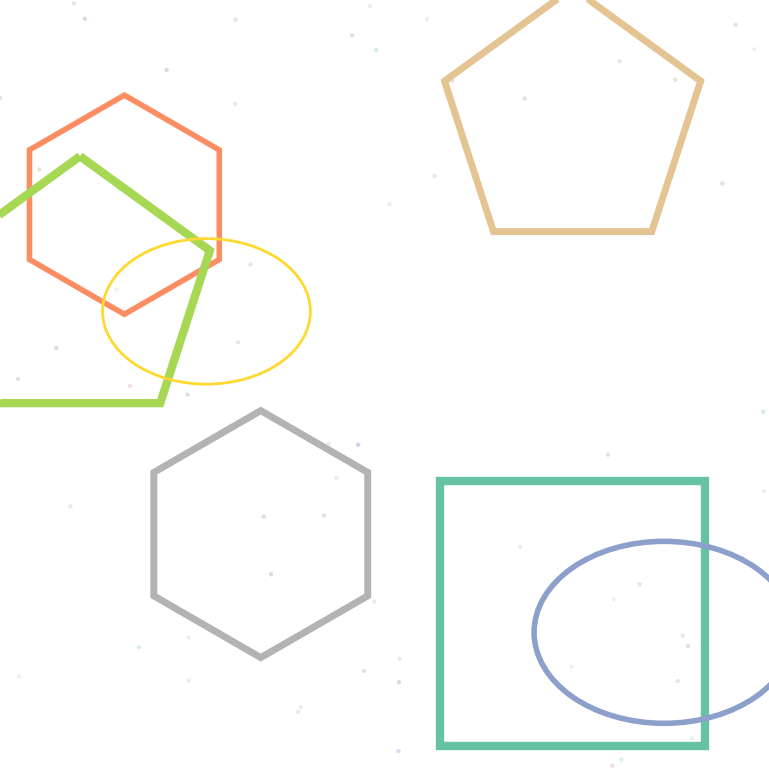[{"shape": "square", "thickness": 3, "radius": 0.86, "center": [0.744, 0.203]}, {"shape": "hexagon", "thickness": 2, "radius": 0.71, "center": [0.162, 0.734]}, {"shape": "oval", "thickness": 2, "radius": 0.84, "center": [0.862, 0.179]}, {"shape": "pentagon", "thickness": 3, "radius": 0.89, "center": [0.104, 0.62]}, {"shape": "oval", "thickness": 1, "radius": 0.67, "center": [0.268, 0.596]}, {"shape": "pentagon", "thickness": 2.5, "radius": 0.87, "center": [0.744, 0.841]}, {"shape": "hexagon", "thickness": 2.5, "radius": 0.8, "center": [0.339, 0.306]}]